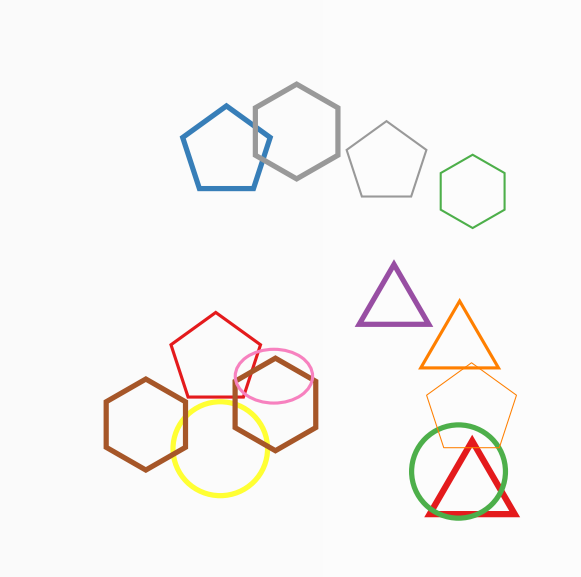[{"shape": "pentagon", "thickness": 1.5, "radius": 0.4, "center": [0.371, 0.377]}, {"shape": "triangle", "thickness": 3, "radius": 0.42, "center": [0.812, 0.151]}, {"shape": "pentagon", "thickness": 2.5, "radius": 0.4, "center": [0.39, 0.737]}, {"shape": "circle", "thickness": 2.5, "radius": 0.4, "center": [0.789, 0.183]}, {"shape": "hexagon", "thickness": 1, "radius": 0.32, "center": [0.813, 0.668]}, {"shape": "triangle", "thickness": 2.5, "radius": 0.35, "center": [0.678, 0.472]}, {"shape": "triangle", "thickness": 1.5, "radius": 0.39, "center": [0.791, 0.401]}, {"shape": "pentagon", "thickness": 0.5, "radius": 0.41, "center": [0.811, 0.29]}, {"shape": "circle", "thickness": 2.5, "radius": 0.41, "center": [0.379, 0.222]}, {"shape": "hexagon", "thickness": 2.5, "radius": 0.39, "center": [0.251, 0.264]}, {"shape": "hexagon", "thickness": 2.5, "radius": 0.4, "center": [0.474, 0.299]}, {"shape": "oval", "thickness": 1.5, "radius": 0.33, "center": [0.471, 0.348]}, {"shape": "hexagon", "thickness": 2.5, "radius": 0.41, "center": [0.51, 0.771]}, {"shape": "pentagon", "thickness": 1, "radius": 0.36, "center": [0.665, 0.717]}]